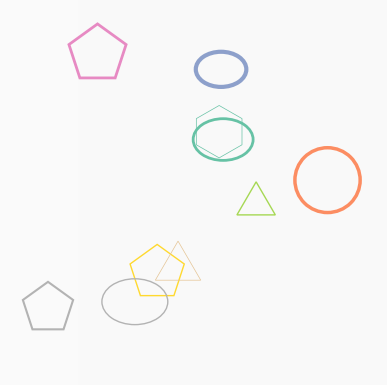[{"shape": "hexagon", "thickness": 0.5, "radius": 0.34, "center": [0.566, 0.658]}, {"shape": "oval", "thickness": 2, "radius": 0.39, "center": [0.576, 0.638]}, {"shape": "circle", "thickness": 2.5, "radius": 0.42, "center": [0.845, 0.532]}, {"shape": "oval", "thickness": 3, "radius": 0.33, "center": [0.57, 0.82]}, {"shape": "pentagon", "thickness": 2, "radius": 0.39, "center": [0.252, 0.86]}, {"shape": "triangle", "thickness": 1, "radius": 0.29, "center": [0.661, 0.47]}, {"shape": "pentagon", "thickness": 1, "radius": 0.37, "center": [0.406, 0.292]}, {"shape": "triangle", "thickness": 0.5, "radius": 0.34, "center": [0.459, 0.306]}, {"shape": "pentagon", "thickness": 1.5, "radius": 0.34, "center": [0.124, 0.2]}, {"shape": "oval", "thickness": 1, "radius": 0.43, "center": [0.348, 0.216]}]